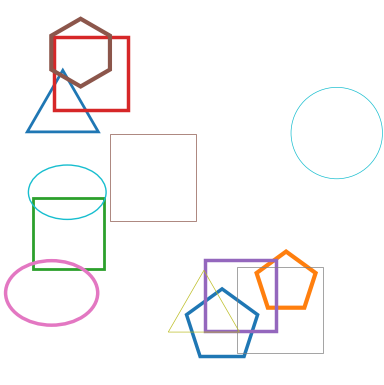[{"shape": "triangle", "thickness": 2, "radius": 0.53, "center": [0.163, 0.711]}, {"shape": "pentagon", "thickness": 2.5, "radius": 0.49, "center": [0.577, 0.153]}, {"shape": "pentagon", "thickness": 3, "radius": 0.4, "center": [0.743, 0.266]}, {"shape": "square", "thickness": 2, "radius": 0.46, "center": [0.179, 0.395]}, {"shape": "square", "thickness": 2.5, "radius": 0.48, "center": [0.237, 0.809]}, {"shape": "square", "thickness": 2.5, "radius": 0.46, "center": [0.625, 0.232]}, {"shape": "square", "thickness": 0.5, "radius": 0.56, "center": [0.397, 0.539]}, {"shape": "hexagon", "thickness": 3, "radius": 0.44, "center": [0.209, 0.863]}, {"shape": "oval", "thickness": 2.5, "radius": 0.6, "center": [0.134, 0.239]}, {"shape": "square", "thickness": 0.5, "radius": 0.56, "center": [0.727, 0.195]}, {"shape": "triangle", "thickness": 0.5, "radius": 0.53, "center": [0.53, 0.191]}, {"shape": "circle", "thickness": 0.5, "radius": 0.59, "center": [0.875, 0.654]}, {"shape": "oval", "thickness": 1, "radius": 0.5, "center": [0.175, 0.501]}]